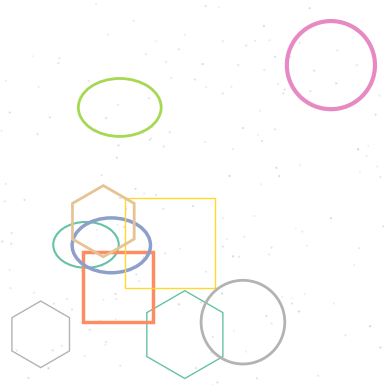[{"shape": "hexagon", "thickness": 1, "radius": 0.57, "center": [0.48, 0.131]}, {"shape": "oval", "thickness": 1.5, "radius": 0.43, "center": [0.223, 0.364]}, {"shape": "square", "thickness": 2.5, "radius": 0.45, "center": [0.306, 0.255]}, {"shape": "oval", "thickness": 2.5, "radius": 0.51, "center": [0.289, 0.363]}, {"shape": "circle", "thickness": 3, "radius": 0.57, "center": [0.86, 0.831]}, {"shape": "oval", "thickness": 2, "radius": 0.54, "center": [0.311, 0.721]}, {"shape": "square", "thickness": 1, "radius": 0.59, "center": [0.442, 0.368]}, {"shape": "hexagon", "thickness": 2, "radius": 0.46, "center": [0.268, 0.425]}, {"shape": "circle", "thickness": 2, "radius": 0.54, "center": [0.631, 0.163]}, {"shape": "hexagon", "thickness": 1, "radius": 0.43, "center": [0.106, 0.132]}]